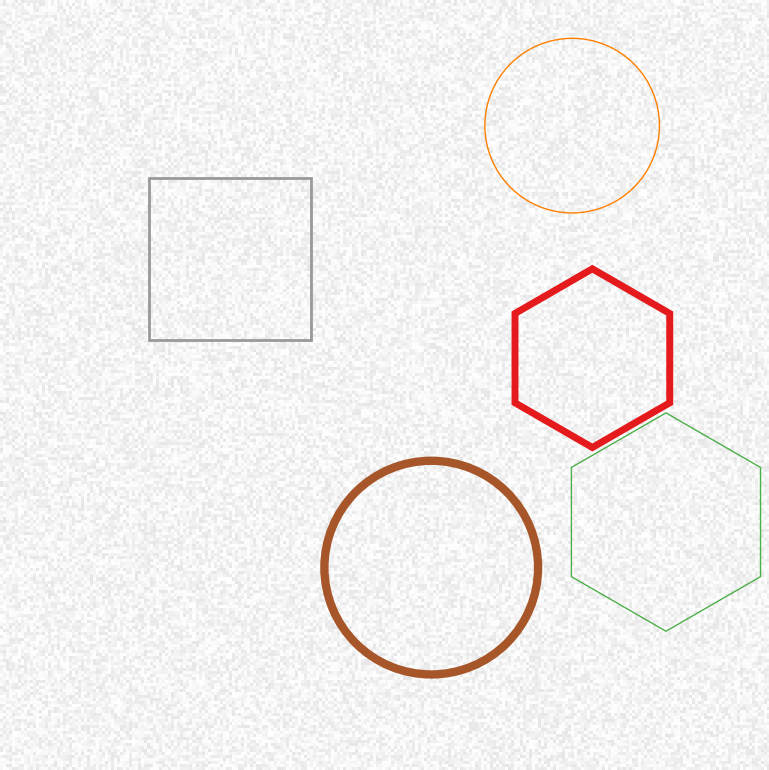[{"shape": "hexagon", "thickness": 2.5, "radius": 0.58, "center": [0.769, 0.535]}, {"shape": "hexagon", "thickness": 0.5, "radius": 0.71, "center": [0.865, 0.322]}, {"shape": "circle", "thickness": 0.5, "radius": 0.57, "center": [0.743, 0.837]}, {"shape": "circle", "thickness": 3, "radius": 0.69, "center": [0.56, 0.263]}, {"shape": "square", "thickness": 1, "radius": 0.53, "center": [0.299, 0.664]}]